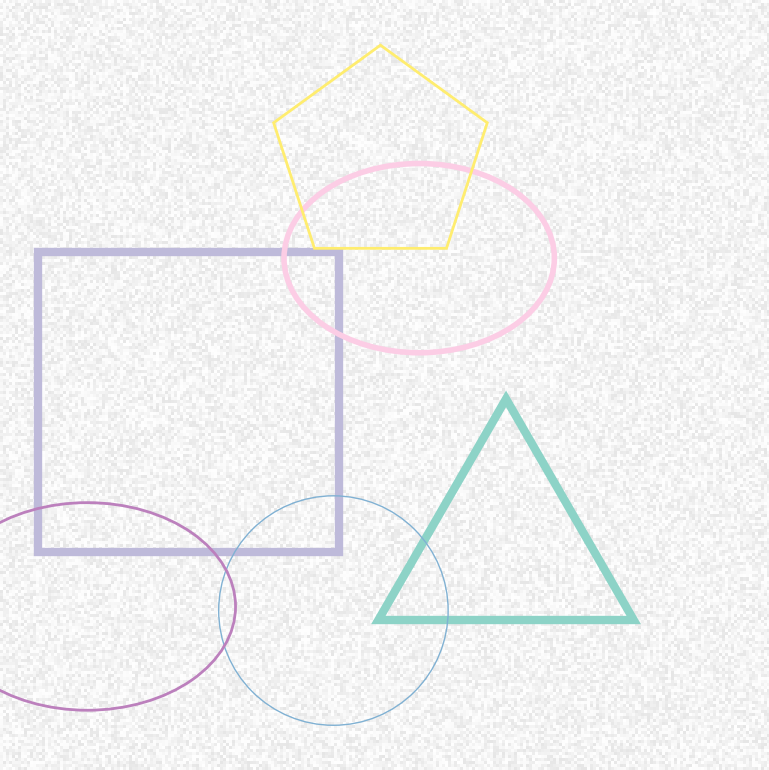[{"shape": "triangle", "thickness": 3, "radius": 0.96, "center": [0.657, 0.291]}, {"shape": "square", "thickness": 3, "radius": 0.98, "center": [0.245, 0.478]}, {"shape": "circle", "thickness": 0.5, "radius": 0.74, "center": [0.433, 0.207]}, {"shape": "oval", "thickness": 2, "radius": 0.88, "center": [0.544, 0.665]}, {"shape": "oval", "thickness": 1, "radius": 0.96, "center": [0.113, 0.212]}, {"shape": "pentagon", "thickness": 1, "radius": 0.73, "center": [0.494, 0.795]}]